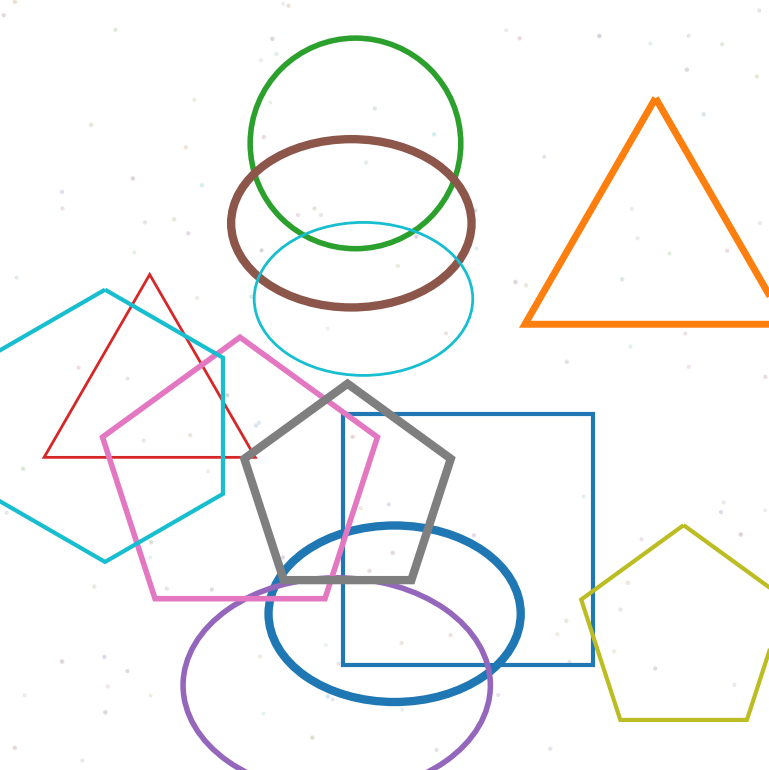[{"shape": "oval", "thickness": 3, "radius": 0.82, "center": [0.513, 0.203]}, {"shape": "square", "thickness": 1.5, "radius": 0.81, "center": [0.608, 0.299]}, {"shape": "triangle", "thickness": 2.5, "radius": 0.98, "center": [0.851, 0.677]}, {"shape": "circle", "thickness": 2, "radius": 0.68, "center": [0.462, 0.814]}, {"shape": "triangle", "thickness": 1, "radius": 0.79, "center": [0.194, 0.485]}, {"shape": "oval", "thickness": 2, "radius": 1.0, "center": [0.437, 0.11]}, {"shape": "oval", "thickness": 3, "radius": 0.78, "center": [0.456, 0.71]}, {"shape": "pentagon", "thickness": 2, "radius": 0.94, "center": [0.312, 0.374]}, {"shape": "pentagon", "thickness": 3, "radius": 0.7, "center": [0.451, 0.361]}, {"shape": "pentagon", "thickness": 1.5, "radius": 0.7, "center": [0.888, 0.178]}, {"shape": "oval", "thickness": 1, "radius": 0.71, "center": [0.472, 0.612]}, {"shape": "hexagon", "thickness": 1.5, "radius": 0.88, "center": [0.136, 0.447]}]